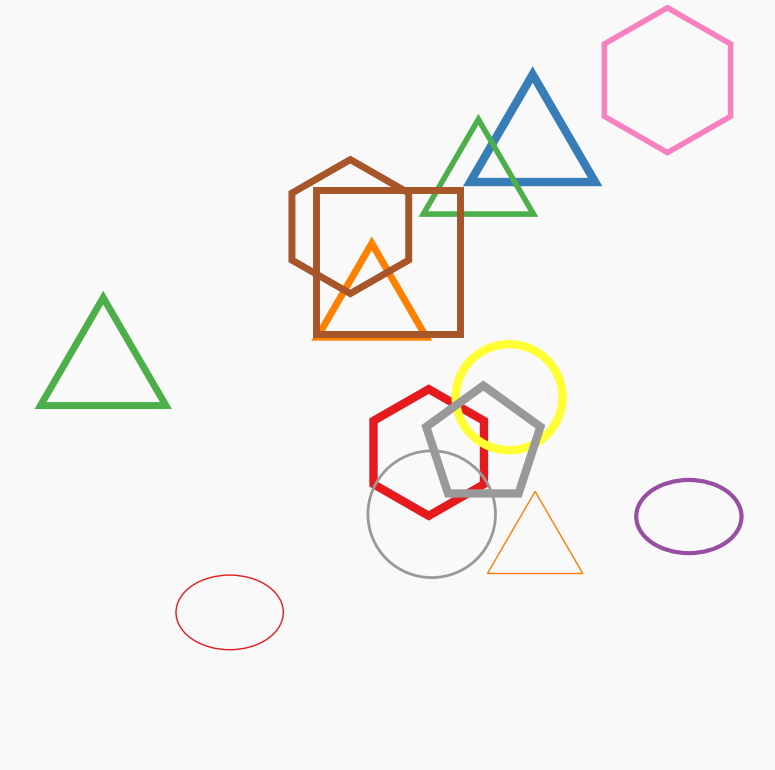[{"shape": "oval", "thickness": 0.5, "radius": 0.35, "center": [0.296, 0.205]}, {"shape": "hexagon", "thickness": 3, "radius": 0.41, "center": [0.553, 0.412]}, {"shape": "triangle", "thickness": 3, "radius": 0.47, "center": [0.687, 0.81]}, {"shape": "triangle", "thickness": 2.5, "radius": 0.47, "center": [0.133, 0.52]}, {"shape": "triangle", "thickness": 2, "radius": 0.41, "center": [0.617, 0.763]}, {"shape": "oval", "thickness": 1.5, "radius": 0.34, "center": [0.889, 0.329]}, {"shape": "triangle", "thickness": 2.5, "radius": 0.41, "center": [0.48, 0.603]}, {"shape": "triangle", "thickness": 0.5, "radius": 0.36, "center": [0.69, 0.291]}, {"shape": "circle", "thickness": 3, "radius": 0.34, "center": [0.657, 0.484]}, {"shape": "square", "thickness": 2.5, "radius": 0.47, "center": [0.501, 0.659]}, {"shape": "hexagon", "thickness": 2.5, "radius": 0.44, "center": [0.452, 0.706]}, {"shape": "hexagon", "thickness": 2, "radius": 0.47, "center": [0.861, 0.896]}, {"shape": "pentagon", "thickness": 3, "radius": 0.39, "center": [0.624, 0.422]}, {"shape": "circle", "thickness": 1, "radius": 0.41, "center": [0.557, 0.332]}]